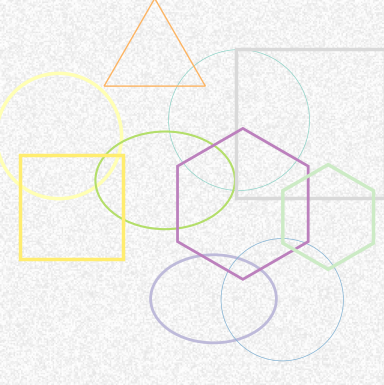[{"shape": "circle", "thickness": 0.5, "radius": 0.92, "center": [0.621, 0.688]}, {"shape": "circle", "thickness": 2.5, "radius": 0.81, "center": [0.153, 0.647]}, {"shape": "oval", "thickness": 2, "radius": 0.82, "center": [0.555, 0.224]}, {"shape": "circle", "thickness": 0.5, "radius": 0.79, "center": [0.733, 0.222]}, {"shape": "triangle", "thickness": 1, "radius": 0.76, "center": [0.402, 0.852]}, {"shape": "oval", "thickness": 1.5, "radius": 0.91, "center": [0.429, 0.532]}, {"shape": "square", "thickness": 2.5, "radius": 0.97, "center": [0.806, 0.679]}, {"shape": "hexagon", "thickness": 2, "radius": 0.98, "center": [0.631, 0.47]}, {"shape": "hexagon", "thickness": 2.5, "radius": 0.68, "center": [0.852, 0.437]}, {"shape": "square", "thickness": 2.5, "radius": 0.67, "center": [0.185, 0.462]}]